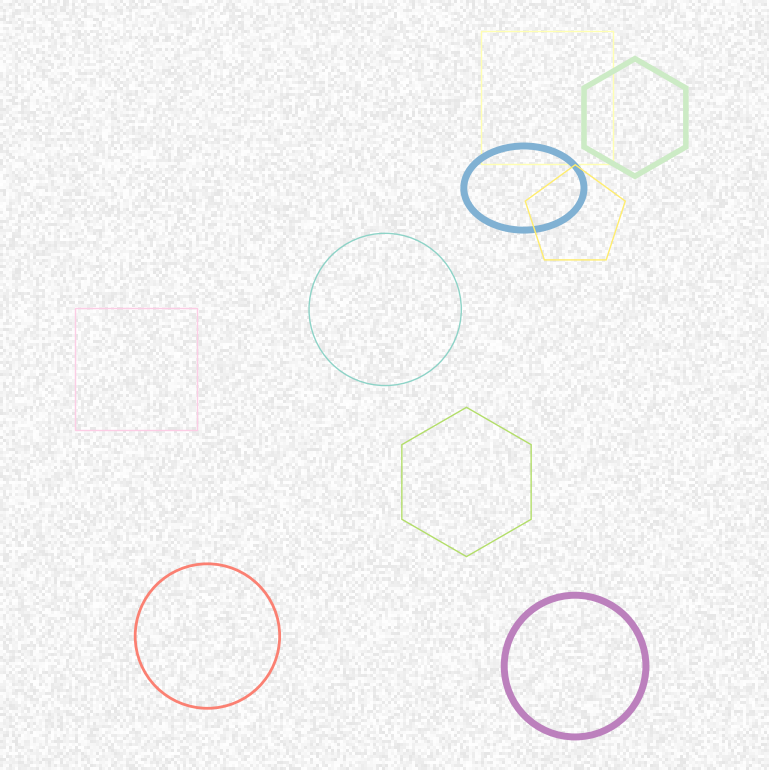[{"shape": "circle", "thickness": 0.5, "radius": 0.49, "center": [0.5, 0.598]}, {"shape": "square", "thickness": 0.5, "radius": 0.43, "center": [0.71, 0.873]}, {"shape": "circle", "thickness": 1, "radius": 0.47, "center": [0.269, 0.174]}, {"shape": "oval", "thickness": 2.5, "radius": 0.39, "center": [0.68, 0.756]}, {"shape": "hexagon", "thickness": 0.5, "radius": 0.48, "center": [0.606, 0.374]}, {"shape": "square", "thickness": 0.5, "radius": 0.4, "center": [0.176, 0.521]}, {"shape": "circle", "thickness": 2.5, "radius": 0.46, "center": [0.747, 0.135]}, {"shape": "hexagon", "thickness": 2, "radius": 0.38, "center": [0.825, 0.847]}, {"shape": "pentagon", "thickness": 0.5, "radius": 0.34, "center": [0.747, 0.718]}]